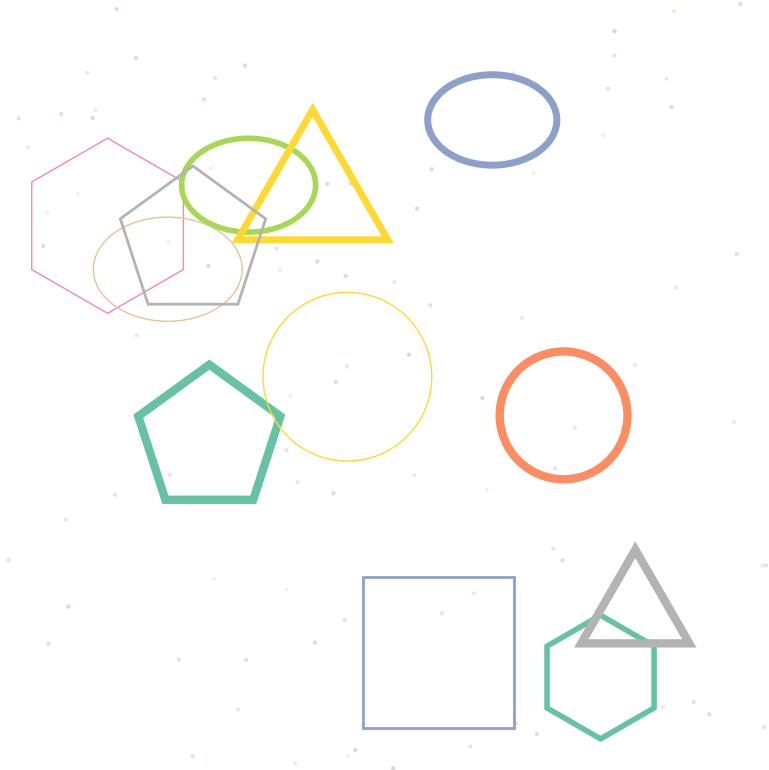[{"shape": "pentagon", "thickness": 3, "radius": 0.49, "center": [0.272, 0.429]}, {"shape": "hexagon", "thickness": 2, "radius": 0.4, "center": [0.78, 0.121]}, {"shape": "circle", "thickness": 3, "radius": 0.41, "center": [0.732, 0.461]}, {"shape": "oval", "thickness": 2.5, "radius": 0.42, "center": [0.639, 0.844]}, {"shape": "square", "thickness": 1, "radius": 0.49, "center": [0.57, 0.153]}, {"shape": "hexagon", "thickness": 0.5, "radius": 0.57, "center": [0.14, 0.707]}, {"shape": "oval", "thickness": 2, "radius": 0.44, "center": [0.323, 0.76]}, {"shape": "circle", "thickness": 0.5, "radius": 0.55, "center": [0.451, 0.511]}, {"shape": "triangle", "thickness": 2.5, "radius": 0.56, "center": [0.406, 0.745]}, {"shape": "oval", "thickness": 0.5, "radius": 0.48, "center": [0.218, 0.65]}, {"shape": "pentagon", "thickness": 1, "radius": 0.5, "center": [0.251, 0.685]}, {"shape": "triangle", "thickness": 3, "radius": 0.41, "center": [0.825, 0.205]}]